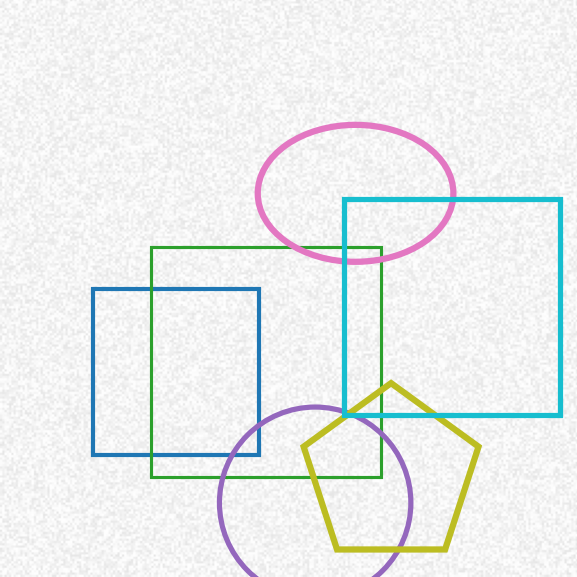[{"shape": "square", "thickness": 2, "radius": 0.72, "center": [0.304, 0.355]}, {"shape": "square", "thickness": 1.5, "radius": 1.0, "center": [0.46, 0.372]}, {"shape": "circle", "thickness": 2.5, "radius": 0.83, "center": [0.546, 0.129]}, {"shape": "oval", "thickness": 3, "radius": 0.85, "center": [0.616, 0.664]}, {"shape": "pentagon", "thickness": 3, "radius": 0.8, "center": [0.677, 0.176]}, {"shape": "square", "thickness": 2.5, "radius": 0.94, "center": [0.783, 0.467]}]